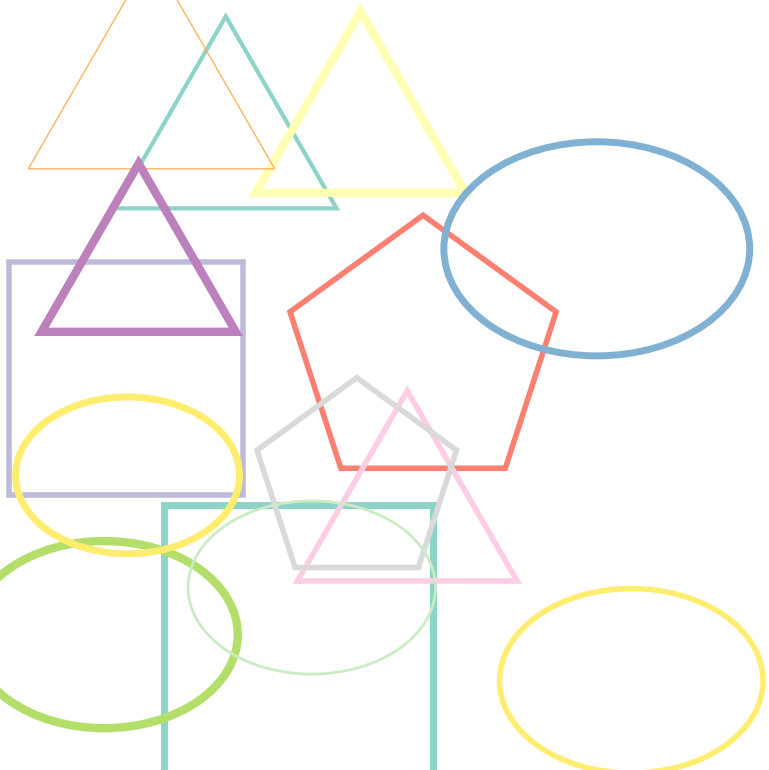[{"shape": "triangle", "thickness": 1.5, "radius": 0.83, "center": [0.293, 0.812]}, {"shape": "square", "thickness": 2.5, "radius": 0.87, "center": [0.388, 0.169]}, {"shape": "triangle", "thickness": 3, "radius": 0.79, "center": [0.468, 0.828]}, {"shape": "square", "thickness": 2, "radius": 0.76, "center": [0.164, 0.509]}, {"shape": "pentagon", "thickness": 2, "radius": 0.91, "center": [0.549, 0.539]}, {"shape": "oval", "thickness": 2.5, "radius": 0.99, "center": [0.775, 0.677]}, {"shape": "triangle", "thickness": 0.5, "radius": 0.92, "center": [0.197, 0.873]}, {"shape": "oval", "thickness": 3, "radius": 0.87, "center": [0.135, 0.176]}, {"shape": "triangle", "thickness": 2, "radius": 0.82, "center": [0.529, 0.328]}, {"shape": "pentagon", "thickness": 2, "radius": 0.68, "center": [0.463, 0.373]}, {"shape": "triangle", "thickness": 3, "radius": 0.73, "center": [0.18, 0.642]}, {"shape": "oval", "thickness": 1, "radius": 0.8, "center": [0.405, 0.237]}, {"shape": "oval", "thickness": 2, "radius": 0.86, "center": [0.82, 0.116]}, {"shape": "oval", "thickness": 2.5, "radius": 0.73, "center": [0.166, 0.383]}]